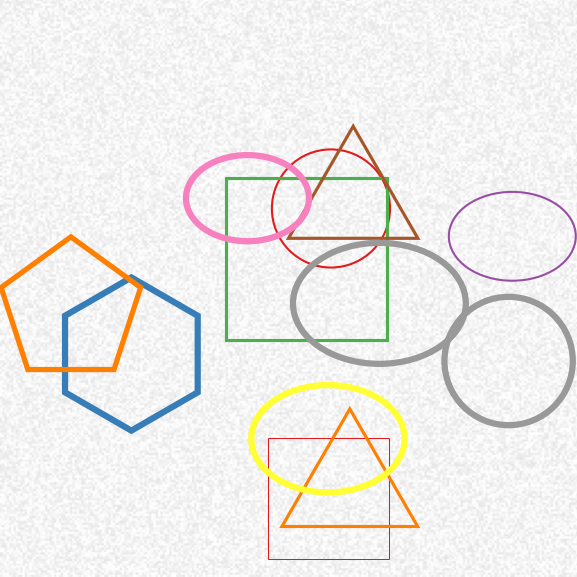[{"shape": "circle", "thickness": 1, "radius": 0.51, "center": [0.573, 0.638]}, {"shape": "square", "thickness": 0.5, "radius": 0.53, "center": [0.569, 0.136]}, {"shape": "hexagon", "thickness": 3, "radius": 0.66, "center": [0.227, 0.386]}, {"shape": "square", "thickness": 1.5, "radius": 0.7, "center": [0.531, 0.55]}, {"shape": "oval", "thickness": 1, "radius": 0.55, "center": [0.887, 0.59]}, {"shape": "pentagon", "thickness": 2.5, "radius": 0.63, "center": [0.123, 0.462]}, {"shape": "triangle", "thickness": 1.5, "radius": 0.68, "center": [0.606, 0.155]}, {"shape": "oval", "thickness": 3, "radius": 0.66, "center": [0.568, 0.239]}, {"shape": "triangle", "thickness": 1.5, "radius": 0.65, "center": [0.612, 0.651]}, {"shape": "oval", "thickness": 3, "radius": 0.53, "center": [0.429, 0.656]}, {"shape": "circle", "thickness": 3, "radius": 0.56, "center": [0.881, 0.374]}, {"shape": "oval", "thickness": 3, "radius": 0.75, "center": [0.657, 0.474]}]